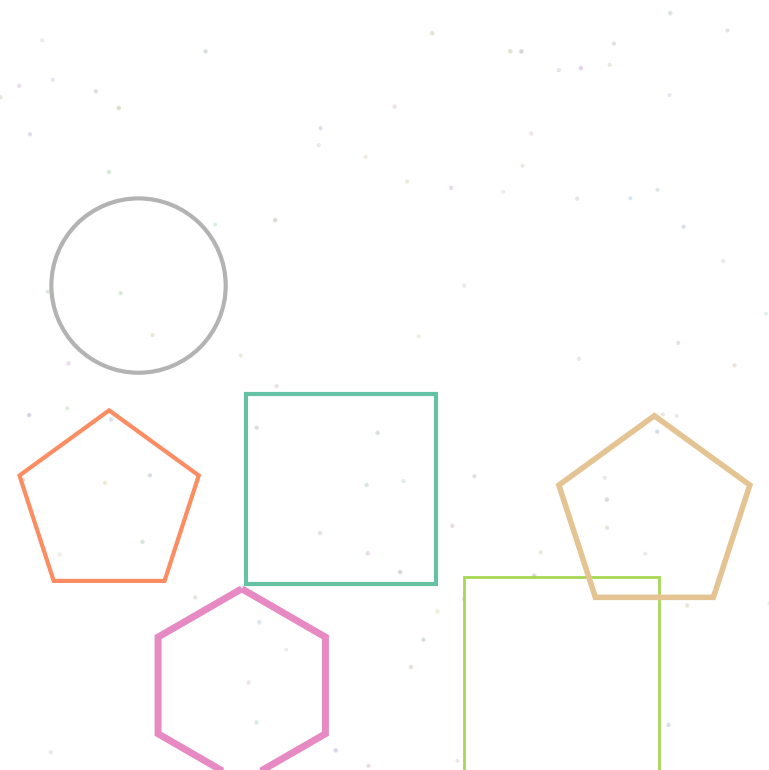[{"shape": "square", "thickness": 1.5, "radius": 0.62, "center": [0.443, 0.365]}, {"shape": "pentagon", "thickness": 1.5, "radius": 0.61, "center": [0.142, 0.345]}, {"shape": "hexagon", "thickness": 2.5, "radius": 0.63, "center": [0.314, 0.11]}, {"shape": "square", "thickness": 1, "radius": 0.64, "center": [0.729, 0.124]}, {"shape": "pentagon", "thickness": 2, "radius": 0.65, "center": [0.85, 0.33]}, {"shape": "circle", "thickness": 1.5, "radius": 0.57, "center": [0.18, 0.629]}]